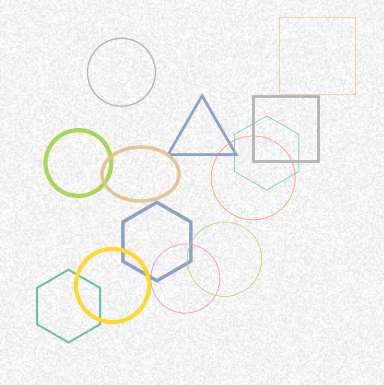[{"shape": "hexagon", "thickness": 1.5, "radius": 0.47, "center": [0.178, 0.205]}, {"shape": "hexagon", "thickness": 0.5, "radius": 0.48, "center": [0.693, 0.603]}, {"shape": "circle", "thickness": 0.5, "radius": 0.54, "center": [0.658, 0.538]}, {"shape": "triangle", "thickness": 2, "radius": 0.51, "center": [0.525, 0.649]}, {"shape": "hexagon", "thickness": 2.5, "radius": 0.51, "center": [0.408, 0.373]}, {"shape": "circle", "thickness": 0.5, "radius": 0.45, "center": [0.481, 0.277]}, {"shape": "circle", "thickness": 3, "radius": 0.43, "center": [0.204, 0.577]}, {"shape": "circle", "thickness": 0.5, "radius": 0.48, "center": [0.583, 0.327]}, {"shape": "circle", "thickness": 3, "radius": 0.48, "center": [0.292, 0.258]}, {"shape": "square", "thickness": 0.5, "radius": 0.5, "center": [0.823, 0.855]}, {"shape": "oval", "thickness": 2.5, "radius": 0.5, "center": [0.365, 0.548]}, {"shape": "square", "thickness": 2, "radius": 0.42, "center": [0.741, 0.666]}, {"shape": "circle", "thickness": 1, "radius": 0.44, "center": [0.316, 0.812]}]